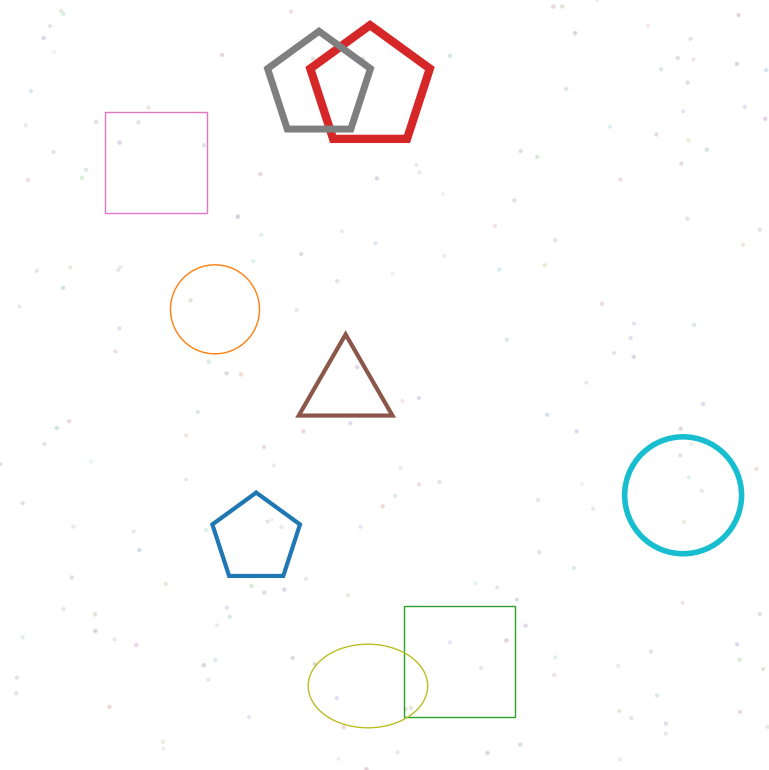[{"shape": "pentagon", "thickness": 1.5, "radius": 0.3, "center": [0.333, 0.3]}, {"shape": "circle", "thickness": 0.5, "radius": 0.29, "center": [0.279, 0.598]}, {"shape": "square", "thickness": 0.5, "radius": 0.36, "center": [0.596, 0.141]}, {"shape": "pentagon", "thickness": 3, "radius": 0.41, "center": [0.481, 0.886]}, {"shape": "triangle", "thickness": 1.5, "radius": 0.35, "center": [0.449, 0.495]}, {"shape": "square", "thickness": 0.5, "radius": 0.33, "center": [0.203, 0.789]}, {"shape": "pentagon", "thickness": 2.5, "radius": 0.35, "center": [0.414, 0.889]}, {"shape": "oval", "thickness": 0.5, "radius": 0.39, "center": [0.478, 0.109]}, {"shape": "circle", "thickness": 2, "radius": 0.38, "center": [0.887, 0.357]}]